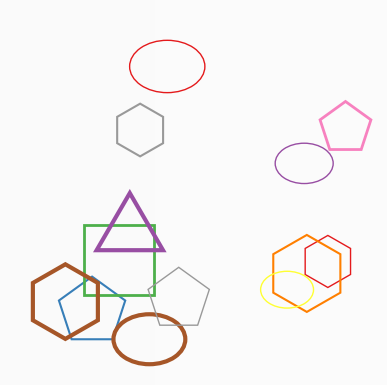[{"shape": "hexagon", "thickness": 1, "radius": 0.34, "center": [0.846, 0.321]}, {"shape": "oval", "thickness": 1, "radius": 0.49, "center": [0.432, 0.827]}, {"shape": "pentagon", "thickness": 1.5, "radius": 0.45, "center": [0.238, 0.192]}, {"shape": "square", "thickness": 2, "radius": 0.45, "center": [0.308, 0.324]}, {"shape": "oval", "thickness": 1, "radius": 0.37, "center": [0.785, 0.576]}, {"shape": "triangle", "thickness": 3, "radius": 0.49, "center": [0.335, 0.4]}, {"shape": "hexagon", "thickness": 1.5, "radius": 0.5, "center": [0.792, 0.29]}, {"shape": "oval", "thickness": 1, "radius": 0.34, "center": [0.741, 0.248]}, {"shape": "hexagon", "thickness": 3, "radius": 0.48, "center": [0.169, 0.217]}, {"shape": "oval", "thickness": 3, "radius": 0.46, "center": [0.386, 0.119]}, {"shape": "pentagon", "thickness": 2, "radius": 0.34, "center": [0.892, 0.667]}, {"shape": "pentagon", "thickness": 1, "radius": 0.42, "center": [0.461, 0.223]}, {"shape": "hexagon", "thickness": 1.5, "radius": 0.34, "center": [0.362, 0.662]}]